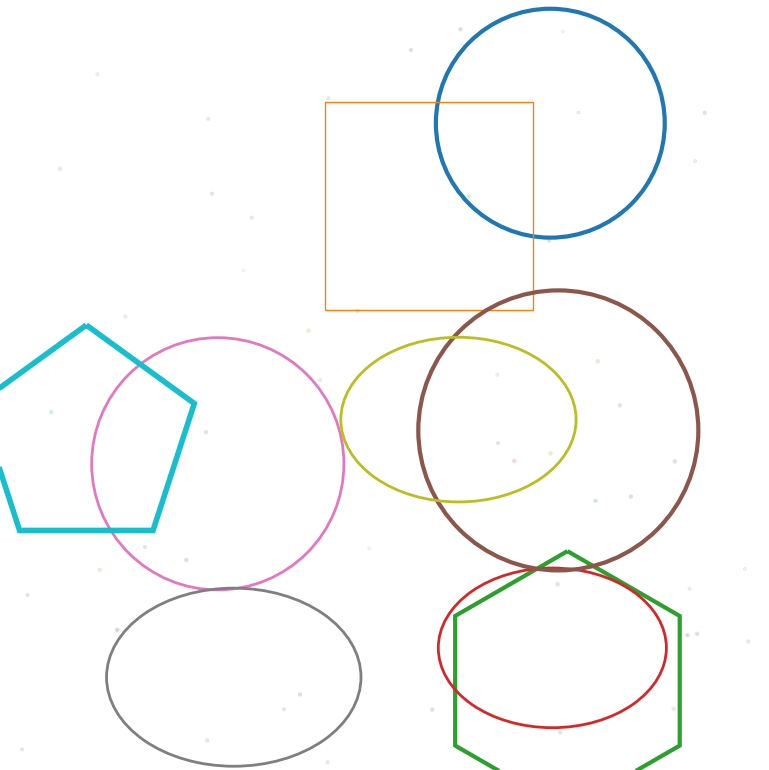[{"shape": "circle", "thickness": 1.5, "radius": 0.74, "center": [0.715, 0.84]}, {"shape": "square", "thickness": 0.5, "radius": 0.68, "center": [0.557, 0.732]}, {"shape": "hexagon", "thickness": 1.5, "radius": 0.84, "center": [0.737, 0.116]}, {"shape": "oval", "thickness": 1, "radius": 0.74, "center": [0.717, 0.159]}, {"shape": "circle", "thickness": 1.5, "radius": 0.91, "center": [0.725, 0.441]}, {"shape": "circle", "thickness": 1, "radius": 0.82, "center": [0.283, 0.398]}, {"shape": "oval", "thickness": 1, "radius": 0.83, "center": [0.304, 0.121]}, {"shape": "oval", "thickness": 1, "radius": 0.76, "center": [0.595, 0.455]}, {"shape": "pentagon", "thickness": 2, "radius": 0.74, "center": [0.112, 0.43]}]